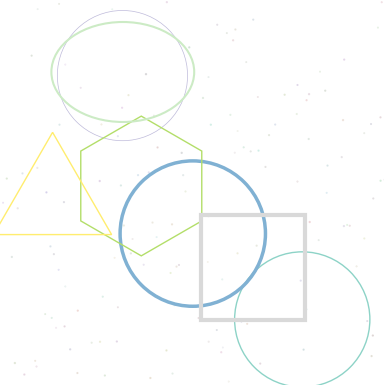[{"shape": "circle", "thickness": 1, "radius": 0.88, "center": [0.785, 0.17]}, {"shape": "circle", "thickness": 0.5, "radius": 0.85, "center": [0.318, 0.804]}, {"shape": "circle", "thickness": 2.5, "radius": 0.94, "center": [0.501, 0.393]}, {"shape": "hexagon", "thickness": 1, "radius": 0.91, "center": [0.367, 0.517]}, {"shape": "square", "thickness": 3, "radius": 0.68, "center": [0.658, 0.305]}, {"shape": "oval", "thickness": 1.5, "radius": 0.93, "center": [0.319, 0.813]}, {"shape": "triangle", "thickness": 1, "radius": 0.89, "center": [0.137, 0.479]}]